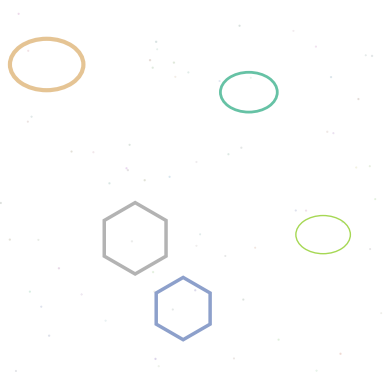[{"shape": "oval", "thickness": 2, "radius": 0.37, "center": [0.646, 0.761]}, {"shape": "hexagon", "thickness": 2.5, "radius": 0.4, "center": [0.476, 0.199]}, {"shape": "oval", "thickness": 1, "radius": 0.35, "center": [0.839, 0.391]}, {"shape": "oval", "thickness": 3, "radius": 0.48, "center": [0.121, 0.832]}, {"shape": "hexagon", "thickness": 2.5, "radius": 0.46, "center": [0.351, 0.381]}]